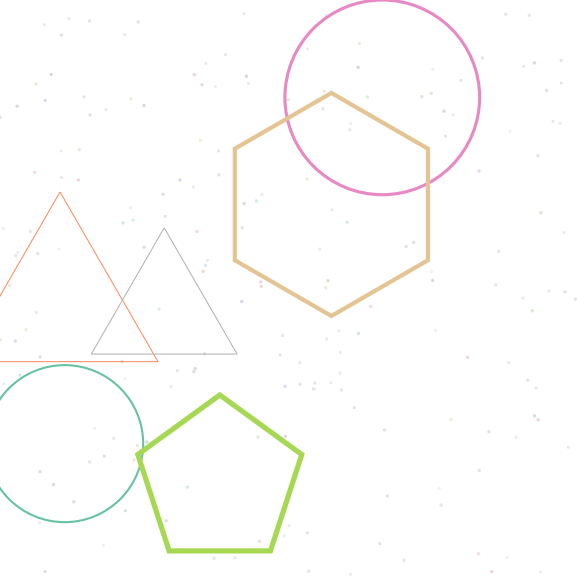[{"shape": "circle", "thickness": 1, "radius": 0.68, "center": [0.112, 0.231]}, {"shape": "triangle", "thickness": 0.5, "radius": 0.98, "center": [0.104, 0.471]}, {"shape": "circle", "thickness": 1.5, "radius": 0.84, "center": [0.662, 0.831]}, {"shape": "pentagon", "thickness": 2.5, "radius": 0.75, "center": [0.381, 0.166]}, {"shape": "hexagon", "thickness": 2, "radius": 0.97, "center": [0.574, 0.645]}, {"shape": "triangle", "thickness": 0.5, "radius": 0.73, "center": [0.284, 0.459]}]